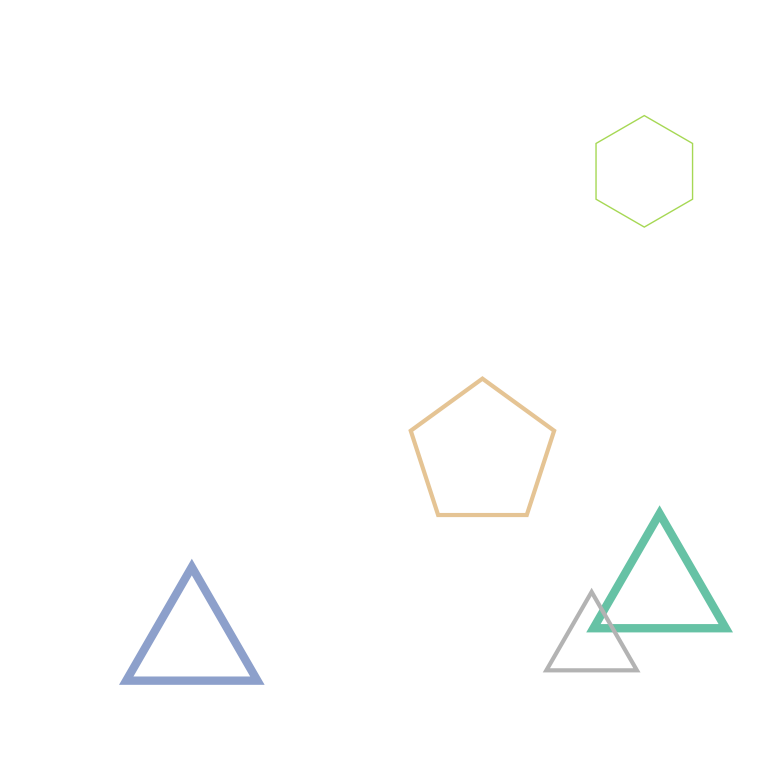[{"shape": "triangle", "thickness": 3, "radius": 0.5, "center": [0.857, 0.234]}, {"shape": "triangle", "thickness": 3, "radius": 0.49, "center": [0.249, 0.165]}, {"shape": "hexagon", "thickness": 0.5, "radius": 0.36, "center": [0.837, 0.777]}, {"shape": "pentagon", "thickness": 1.5, "radius": 0.49, "center": [0.627, 0.41]}, {"shape": "triangle", "thickness": 1.5, "radius": 0.34, "center": [0.768, 0.163]}]